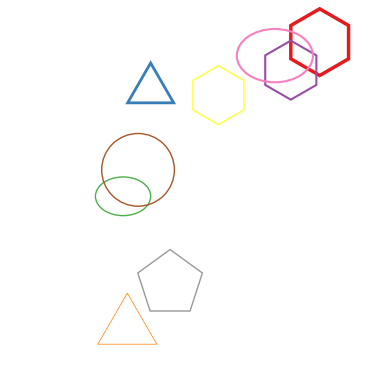[{"shape": "hexagon", "thickness": 2.5, "radius": 0.43, "center": [0.83, 0.891]}, {"shape": "triangle", "thickness": 2, "radius": 0.35, "center": [0.391, 0.767]}, {"shape": "oval", "thickness": 1, "radius": 0.36, "center": [0.32, 0.49]}, {"shape": "hexagon", "thickness": 1.5, "radius": 0.38, "center": [0.755, 0.818]}, {"shape": "triangle", "thickness": 0.5, "radius": 0.44, "center": [0.331, 0.15]}, {"shape": "hexagon", "thickness": 1, "radius": 0.38, "center": [0.567, 0.753]}, {"shape": "circle", "thickness": 1, "radius": 0.47, "center": [0.359, 0.559]}, {"shape": "oval", "thickness": 1.5, "radius": 0.49, "center": [0.714, 0.856]}, {"shape": "pentagon", "thickness": 1, "radius": 0.44, "center": [0.442, 0.264]}]